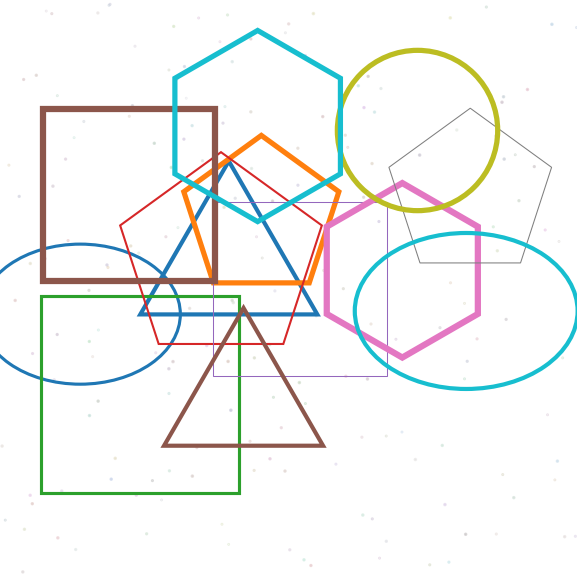[{"shape": "triangle", "thickness": 2, "radius": 0.88, "center": [0.396, 0.543]}, {"shape": "oval", "thickness": 1.5, "radius": 0.87, "center": [0.139, 0.455]}, {"shape": "pentagon", "thickness": 2.5, "radius": 0.71, "center": [0.453, 0.623]}, {"shape": "square", "thickness": 1.5, "radius": 0.86, "center": [0.242, 0.316]}, {"shape": "pentagon", "thickness": 1, "radius": 0.92, "center": [0.383, 0.552]}, {"shape": "square", "thickness": 0.5, "radius": 0.75, "center": [0.519, 0.499]}, {"shape": "triangle", "thickness": 2, "radius": 0.79, "center": [0.422, 0.307]}, {"shape": "square", "thickness": 3, "radius": 0.74, "center": [0.223, 0.662]}, {"shape": "hexagon", "thickness": 3, "radius": 0.76, "center": [0.697, 0.531]}, {"shape": "pentagon", "thickness": 0.5, "radius": 0.74, "center": [0.814, 0.664]}, {"shape": "circle", "thickness": 2.5, "radius": 0.69, "center": [0.723, 0.773]}, {"shape": "oval", "thickness": 2, "radius": 0.96, "center": [0.807, 0.461]}, {"shape": "hexagon", "thickness": 2.5, "radius": 0.83, "center": [0.446, 0.781]}]